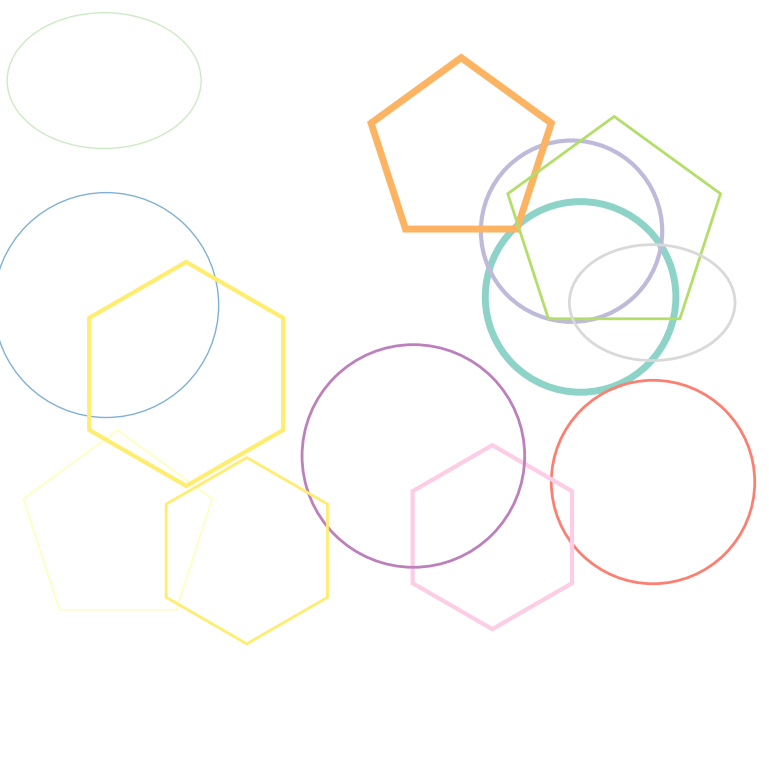[{"shape": "circle", "thickness": 2.5, "radius": 0.62, "center": [0.754, 0.614]}, {"shape": "pentagon", "thickness": 0.5, "radius": 0.64, "center": [0.153, 0.312]}, {"shape": "circle", "thickness": 1.5, "radius": 0.59, "center": [0.742, 0.7]}, {"shape": "circle", "thickness": 1, "radius": 0.66, "center": [0.848, 0.374]}, {"shape": "circle", "thickness": 0.5, "radius": 0.73, "center": [0.138, 0.604]}, {"shape": "pentagon", "thickness": 2.5, "radius": 0.62, "center": [0.599, 0.802]}, {"shape": "pentagon", "thickness": 1, "radius": 0.73, "center": [0.798, 0.703]}, {"shape": "hexagon", "thickness": 1.5, "radius": 0.6, "center": [0.639, 0.302]}, {"shape": "oval", "thickness": 1, "radius": 0.54, "center": [0.847, 0.607]}, {"shape": "circle", "thickness": 1, "radius": 0.72, "center": [0.537, 0.408]}, {"shape": "oval", "thickness": 0.5, "radius": 0.63, "center": [0.135, 0.895]}, {"shape": "hexagon", "thickness": 1, "radius": 0.6, "center": [0.321, 0.285]}, {"shape": "hexagon", "thickness": 1.5, "radius": 0.73, "center": [0.242, 0.514]}]